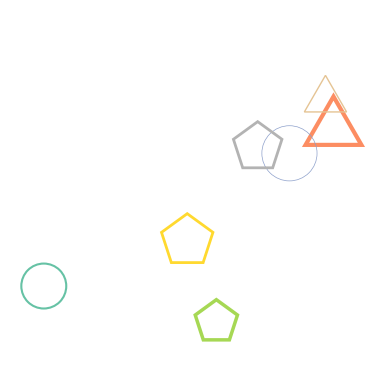[{"shape": "circle", "thickness": 1.5, "radius": 0.29, "center": [0.114, 0.257]}, {"shape": "triangle", "thickness": 3, "radius": 0.42, "center": [0.866, 0.666]}, {"shape": "circle", "thickness": 0.5, "radius": 0.36, "center": [0.752, 0.602]}, {"shape": "pentagon", "thickness": 2.5, "radius": 0.29, "center": [0.562, 0.164]}, {"shape": "pentagon", "thickness": 2, "radius": 0.35, "center": [0.486, 0.375]}, {"shape": "triangle", "thickness": 1, "radius": 0.32, "center": [0.845, 0.741]}, {"shape": "pentagon", "thickness": 2, "radius": 0.33, "center": [0.669, 0.618]}]